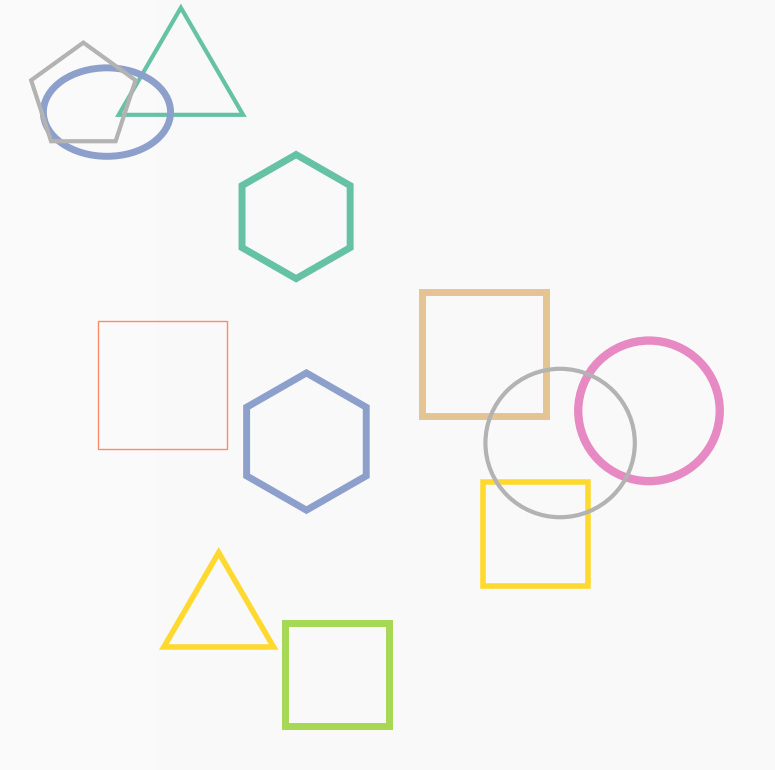[{"shape": "triangle", "thickness": 1.5, "radius": 0.46, "center": [0.233, 0.897]}, {"shape": "hexagon", "thickness": 2.5, "radius": 0.4, "center": [0.382, 0.719]}, {"shape": "square", "thickness": 0.5, "radius": 0.42, "center": [0.21, 0.499]}, {"shape": "oval", "thickness": 2.5, "radius": 0.41, "center": [0.138, 0.854]}, {"shape": "hexagon", "thickness": 2.5, "radius": 0.45, "center": [0.395, 0.427]}, {"shape": "circle", "thickness": 3, "radius": 0.46, "center": [0.837, 0.466]}, {"shape": "square", "thickness": 2.5, "radius": 0.33, "center": [0.435, 0.124]}, {"shape": "square", "thickness": 2, "radius": 0.34, "center": [0.691, 0.307]}, {"shape": "triangle", "thickness": 2, "radius": 0.41, "center": [0.282, 0.201]}, {"shape": "square", "thickness": 2.5, "radius": 0.4, "center": [0.624, 0.54]}, {"shape": "circle", "thickness": 1.5, "radius": 0.48, "center": [0.723, 0.425]}, {"shape": "pentagon", "thickness": 1.5, "radius": 0.35, "center": [0.108, 0.874]}]